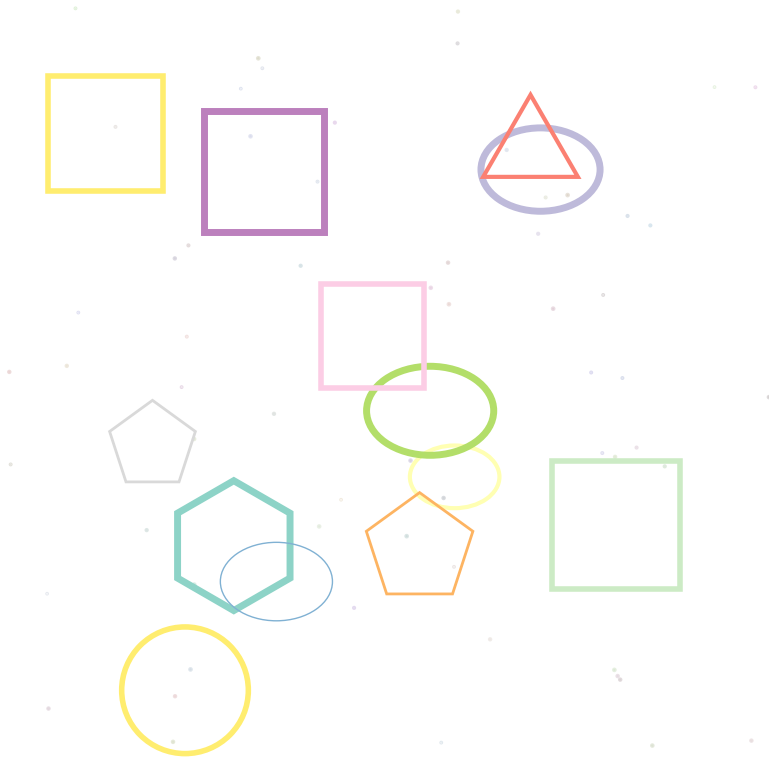[{"shape": "hexagon", "thickness": 2.5, "radius": 0.42, "center": [0.304, 0.291]}, {"shape": "oval", "thickness": 1.5, "radius": 0.29, "center": [0.59, 0.381]}, {"shape": "oval", "thickness": 2.5, "radius": 0.39, "center": [0.702, 0.78]}, {"shape": "triangle", "thickness": 1.5, "radius": 0.36, "center": [0.689, 0.806]}, {"shape": "oval", "thickness": 0.5, "radius": 0.36, "center": [0.359, 0.245]}, {"shape": "pentagon", "thickness": 1, "radius": 0.36, "center": [0.545, 0.288]}, {"shape": "oval", "thickness": 2.5, "radius": 0.41, "center": [0.559, 0.467]}, {"shape": "square", "thickness": 2, "radius": 0.34, "center": [0.484, 0.563]}, {"shape": "pentagon", "thickness": 1, "radius": 0.29, "center": [0.198, 0.422]}, {"shape": "square", "thickness": 2.5, "radius": 0.39, "center": [0.343, 0.777]}, {"shape": "square", "thickness": 2, "radius": 0.41, "center": [0.8, 0.318]}, {"shape": "circle", "thickness": 2, "radius": 0.41, "center": [0.24, 0.104]}, {"shape": "square", "thickness": 2, "radius": 0.37, "center": [0.137, 0.826]}]